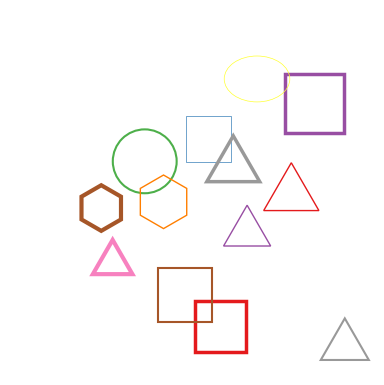[{"shape": "square", "thickness": 2.5, "radius": 0.33, "center": [0.573, 0.152]}, {"shape": "triangle", "thickness": 1, "radius": 0.41, "center": [0.757, 0.494]}, {"shape": "square", "thickness": 0.5, "radius": 0.3, "center": [0.542, 0.639]}, {"shape": "circle", "thickness": 1.5, "radius": 0.41, "center": [0.376, 0.581]}, {"shape": "square", "thickness": 2.5, "radius": 0.38, "center": [0.816, 0.73]}, {"shape": "triangle", "thickness": 1, "radius": 0.35, "center": [0.642, 0.396]}, {"shape": "hexagon", "thickness": 1, "radius": 0.35, "center": [0.425, 0.476]}, {"shape": "oval", "thickness": 0.5, "radius": 0.43, "center": [0.668, 0.795]}, {"shape": "hexagon", "thickness": 3, "radius": 0.3, "center": [0.263, 0.46]}, {"shape": "square", "thickness": 1.5, "radius": 0.35, "center": [0.481, 0.234]}, {"shape": "triangle", "thickness": 3, "radius": 0.3, "center": [0.293, 0.318]}, {"shape": "triangle", "thickness": 2.5, "radius": 0.4, "center": [0.606, 0.568]}, {"shape": "triangle", "thickness": 1.5, "radius": 0.36, "center": [0.896, 0.101]}]